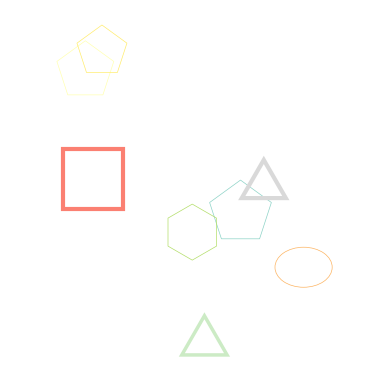[{"shape": "pentagon", "thickness": 0.5, "radius": 0.42, "center": [0.625, 0.448]}, {"shape": "pentagon", "thickness": 0.5, "radius": 0.39, "center": [0.222, 0.816]}, {"shape": "square", "thickness": 3, "radius": 0.39, "center": [0.241, 0.536]}, {"shape": "oval", "thickness": 0.5, "radius": 0.37, "center": [0.789, 0.306]}, {"shape": "hexagon", "thickness": 0.5, "radius": 0.36, "center": [0.499, 0.397]}, {"shape": "triangle", "thickness": 3, "radius": 0.33, "center": [0.685, 0.519]}, {"shape": "triangle", "thickness": 2.5, "radius": 0.34, "center": [0.531, 0.112]}, {"shape": "pentagon", "thickness": 0.5, "radius": 0.34, "center": [0.265, 0.867]}]